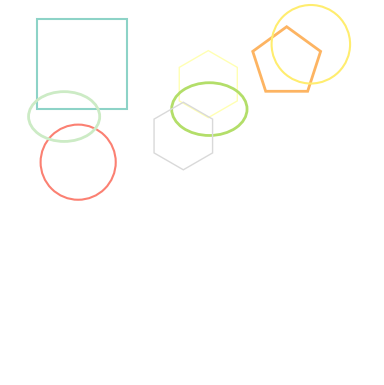[{"shape": "square", "thickness": 1.5, "radius": 0.59, "center": [0.212, 0.834]}, {"shape": "hexagon", "thickness": 1, "radius": 0.44, "center": [0.541, 0.781]}, {"shape": "circle", "thickness": 1.5, "radius": 0.49, "center": [0.203, 0.579]}, {"shape": "pentagon", "thickness": 2, "radius": 0.46, "center": [0.745, 0.838]}, {"shape": "oval", "thickness": 2, "radius": 0.49, "center": [0.544, 0.717]}, {"shape": "hexagon", "thickness": 1, "radius": 0.44, "center": [0.476, 0.647]}, {"shape": "oval", "thickness": 2, "radius": 0.46, "center": [0.167, 0.697]}, {"shape": "circle", "thickness": 1.5, "radius": 0.51, "center": [0.807, 0.885]}]